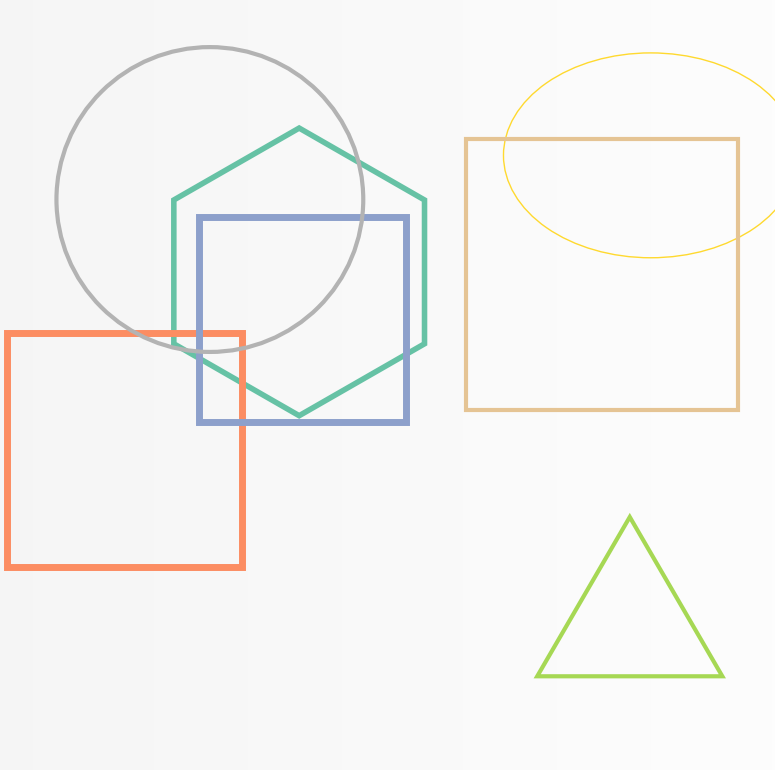[{"shape": "hexagon", "thickness": 2, "radius": 0.93, "center": [0.386, 0.647]}, {"shape": "square", "thickness": 2.5, "radius": 0.76, "center": [0.161, 0.415]}, {"shape": "square", "thickness": 2.5, "radius": 0.67, "center": [0.39, 0.585]}, {"shape": "triangle", "thickness": 1.5, "radius": 0.69, "center": [0.813, 0.191]}, {"shape": "oval", "thickness": 0.5, "radius": 0.95, "center": [0.84, 0.798]}, {"shape": "square", "thickness": 1.5, "radius": 0.88, "center": [0.776, 0.643]}, {"shape": "circle", "thickness": 1.5, "radius": 0.99, "center": [0.271, 0.741]}]